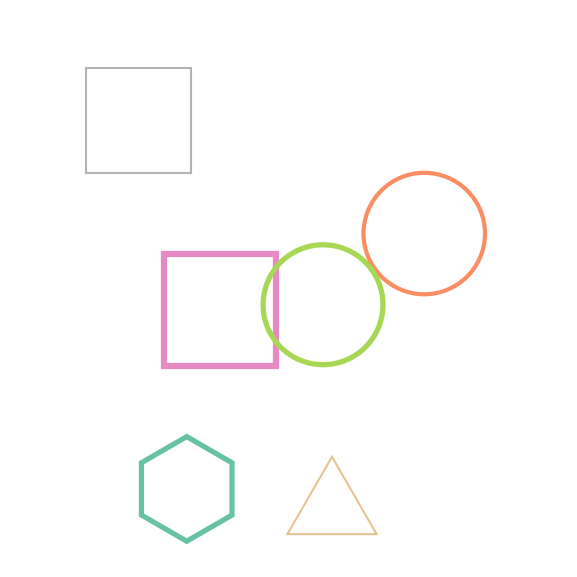[{"shape": "hexagon", "thickness": 2.5, "radius": 0.45, "center": [0.323, 0.153]}, {"shape": "circle", "thickness": 2, "radius": 0.53, "center": [0.735, 0.595]}, {"shape": "square", "thickness": 3, "radius": 0.48, "center": [0.38, 0.462]}, {"shape": "circle", "thickness": 2.5, "radius": 0.52, "center": [0.559, 0.471]}, {"shape": "triangle", "thickness": 1, "radius": 0.45, "center": [0.575, 0.119]}, {"shape": "square", "thickness": 1, "radius": 0.45, "center": [0.239, 0.791]}]